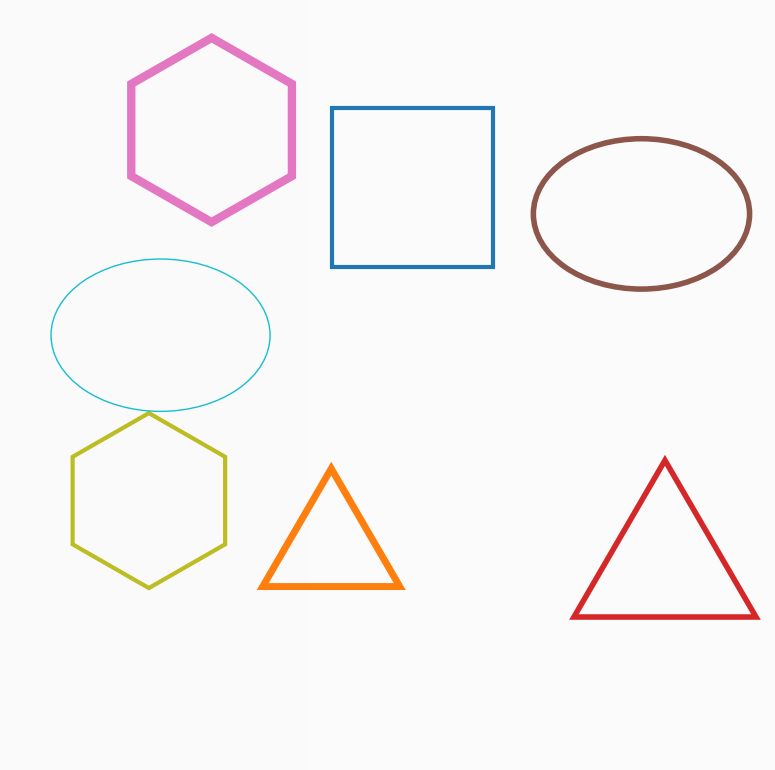[{"shape": "square", "thickness": 1.5, "radius": 0.52, "center": [0.532, 0.757]}, {"shape": "triangle", "thickness": 2.5, "radius": 0.51, "center": [0.427, 0.289]}, {"shape": "triangle", "thickness": 2, "radius": 0.68, "center": [0.858, 0.267]}, {"shape": "oval", "thickness": 2, "radius": 0.7, "center": [0.828, 0.722]}, {"shape": "hexagon", "thickness": 3, "radius": 0.6, "center": [0.273, 0.831]}, {"shape": "hexagon", "thickness": 1.5, "radius": 0.57, "center": [0.192, 0.35]}, {"shape": "oval", "thickness": 0.5, "radius": 0.71, "center": [0.207, 0.565]}]